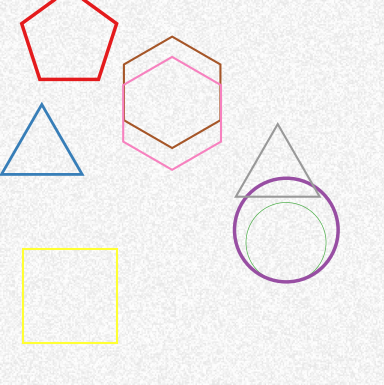[{"shape": "pentagon", "thickness": 2.5, "radius": 0.65, "center": [0.18, 0.899]}, {"shape": "triangle", "thickness": 2, "radius": 0.61, "center": [0.109, 0.608]}, {"shape": "circle", "thickness": 0.5, "radius": 0.52, "center": [0.743, 0.37]}, {"shape": "circle", "thickness": 2.5, "radius": 0.67, "center": [0.744, 0.402]}, {"shape": "square", "thickness": 1.5, "radius": 0.61, "center": [0.182, 0.232]}, {"shape": "hexagon", "thickness": 1.5, "radius": 0.72, "center": [0.447, 0.76]}, {"shape": "hexagon", "thickness": 1.5, "radius": 0.73, "center": [0.447, 0.706]}, {"shape": "triangle", "thickness": 1.5, "radius": 0.63, "center": [0.721, 0.552]}]